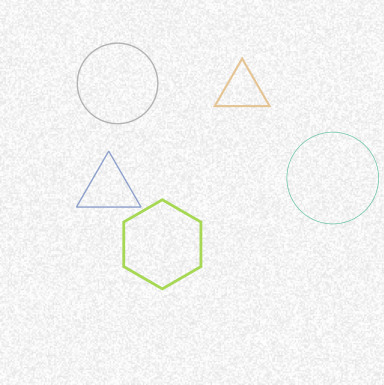[{"shape": "circle", "thickness": 0.5, "radius": 0.6, "center": [0.864, 0.538]}, {"shape": "triangle", "thickness": 1, "radius": 0.48, "center": [0.282, 0.511]}, {"shape": "hexagon", "thickness": 2, "radius": 0.58, "center": [0.422, 0.365]}, {"shape": "triangle", "thickness": 1.5, "radius": 0.41, "center": [0.629, 0.766]}, {"shape": "circle", "thickness": 1, "radius": 0.52, "center": [0.305, 0.783]}]